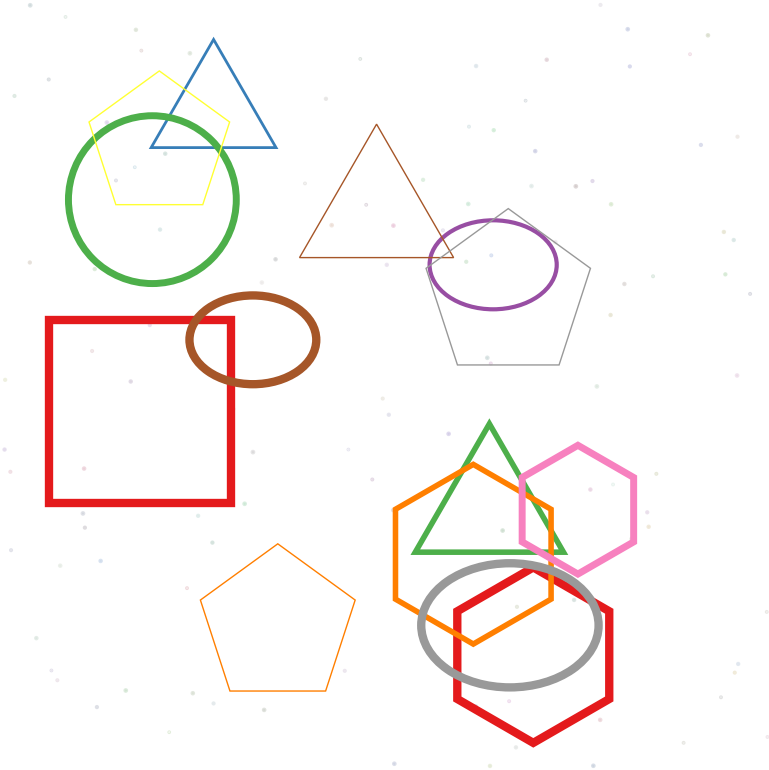[{"shape": "square", "thickness": 3, "radius": 0.59, "center": [0.182, 0.466]}, {"shape": "hexagon", "thickness": 3, "radius": 0.57, "center": [0.693, 0.149]}, {"shape": "triangle", "thickness": 1, "radius": 0.47, "center": [0.277, 0.855]}, {"shape": "circle", "thickness": 2.5, "radius": 0.54, "center": [0.198, 0.741]}, {"shape": "triangle", "thickness": 2, "radius": 0.56, "center": [0.636, 0.338]}, {"shape": "oval", "thickness": 1.5, "radius": 0.41, "center": [0.64, 0.656]}, {"shape": "hexagon", "thickness": 2, "radius": 0.58, "center": [0.615, 0.28]}, {"shape": "pentagon", "thickness": 0.5, "radius": 0.53, "center": [0.361, 0.188]}, {"shape": "pentagon", "thickness": 0.5, "radius": 0.48, "center": [0.207, 0.812]}, {"shape": "triangle", "thickness": 0.5, "radius": 0.58, "center": [0.489, 0.723]}, {"shape": "oval", "thickness": 3, "radius": 0.41, "center": [0.328, 0.559]}, {"shape": "hexagon", "thickness": 2.5, "radius": 0.42, "center": [0.751, 0.338]}, {"shape": "oval", "thickness": 3, "radius": 0.58, "center": [0.662, 0.188]}, {"shape": "pentagon", "thickness": 0.5, "radius": 0.56, "center": [0.66, 0.617]}]